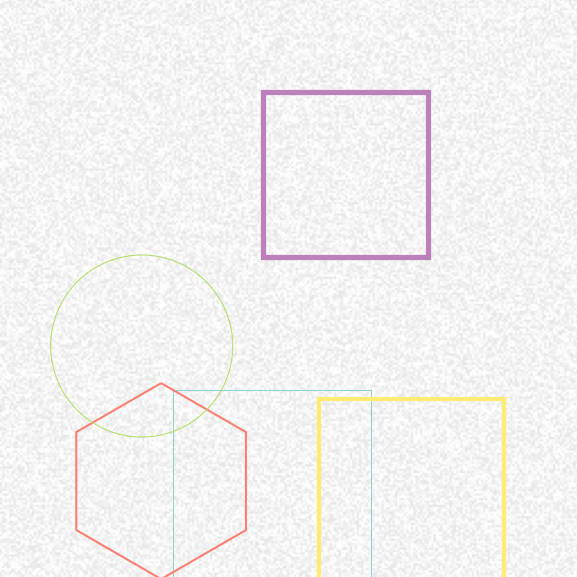[{"shape": "square", "thickness": 0.5, "radius": 0.86, "center": [0.471, 0.152]}, {"shape": "hexagon", "thickness": 1, "radius": 0.85, "center": [0.279, 0.166]}, {"shape": "circle", "thickness": 0.5, "radius": 0.79, "center": [0.245, 0.4]}, {"shape": "square", "thickness": 2.5, "radius": 0.71, "center": [0.598, 0.697]}, {"shape": "square", "thickness": 2, "radius": 0.8, "center": [0.713, 0.147]}]